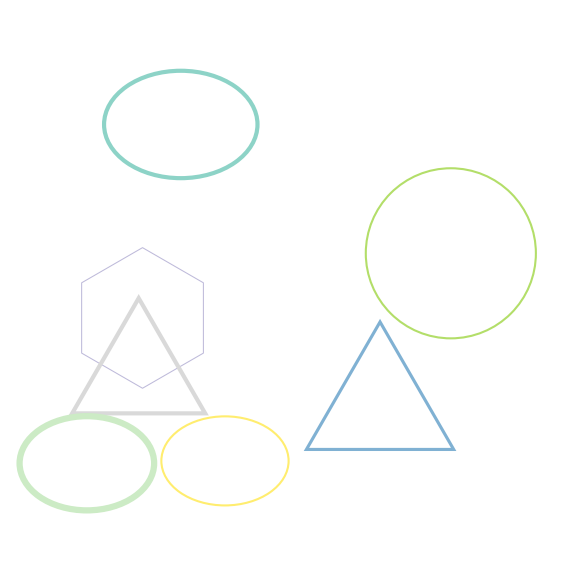[{"shape": "oval", "thickness": 2, "radius": 0.66, "center": [0.313, 0.784]}, {"shape": "hexagon", "thickness": 0.5, "radius": 0.61, "center": [0.247, 0.449]}, {"shape": "triangle", "thickness": 1.5, "radius": 0.74, "center": [0.658, 0.294]}, {"shape": "circle", "thickness": 1, "radius": 0.74, "center": [0.781, 0.561]}, {"shape": "triangle", "thickness": 2, "radius": 0.66, "center": [0.24, 0.35]}, {"shape": "oval", "thickness": 3, "radius": 0.58, "center": [0.15, 0.197]}, {"shape": "oval", "thickness": 1, "radius": 0.55, "center": [0.39, 0.201]}]